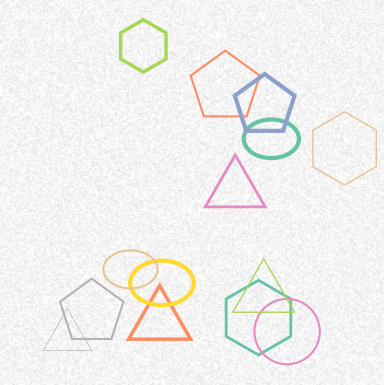[{"shape": "hexagon", "thickness": 2, "radius": 0.48, "center": [0.671, 0.175]}, {"shape": "oval", "thickness": 3, "radius": 0.36, "center": [0.705, 0.64]}, {"shape": "triangle", "thickness": 2.5, "radius": 0.46, "center": [0.415, 0.165]}, {"shape": "pentagon", "thickness": 1.5, "radius": 0.47, "center": [0.585, 0.774]}, {"shape": "pentagon", "thickness": 3, "radius": 0.41, "center": [0.687, 0.726]}, {"shape": "triangle", "thickness": 2, "radius": 0.45, "center": [0.611, 0.508]}, {"shape": "circle", "thickness": 1.5, "radius": 0.42, "center": [0.746, 0.139]}, {"shape": "triangle", "thickness": 1, "radius": 0.46, "center": [0.685, 0.235]}, {"shape": "hexagon", "thickness": 2.5, "radius": 0.34, "center": [0.372, 0.881]}, {"shape": "oval", "thickness": 3, "radius": 0.41, "center": [0.421, 0.265]}, {"shape": "hexagon", "thickness": 1, "radius": 0.48, "center": [0.895, 0.614]}, {"shape": "oval", "thickness": 1.5, "radius": 0.35, "center": [0.339, 0.3]}, {"shape": "triangle", "thickness": 0.5, "radius": 0.36, "center": [0.175, 0.126]}, {"shape": "pentagon", "thickness": 1.5, "radius": 0.43, "center": [0.238, 0.19]}]